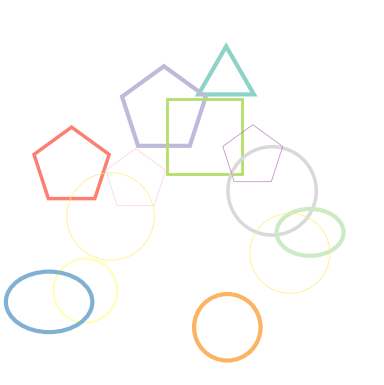[{"shape": "triangle", "thickness": 3, "radius": 0.42, "center": [0.587, 0.796]}, {"shape": "circle", "thickness": 1.5, "radius": 0.41, "center": [0.222, 0.245]}, {"shape": "pentagon", "thickness": 3, "radius": 0.57, "center": [0.426, 0.714]}, {"shape": "pentagon", "thickness": 2.5, "radius": 0.51, "center": [0.186, 0.567]}, {"shape": "oval", "thickness": 3, "radius": 0.56, "center": [0.128, 0.216]}, {"shape": "circle", "thickness": 3, "radius": 0.43, "center": [0.59, 0.15]}, {"shape": "square", "thickness": 2, "radius": 0.49, "center": [0.531, 0.645]}, {"shape": "pentagon", "thickness": 0.5, "radius": 0.41, "center": [0.352, 0.532]}, {"shape": "circle", "thickness": 2.5, "radius": 0.57, "center": [0.707, 0.504]}, {"shape": "pentagon", "thickness": 0.5, "radius": 0.41, "center": [0.657, 0.594]}, {"shape": "oval", "thickness": 3, "radius": 0.44, "center": [0.805, 0.396]}, {"shape": "circle", "thickness": 0.5, "radius": 0.57, "center": [0.287, 0.438]}, {"shape": "circle", "thickness": 0.5, "radius": 0.52, "center": [0.753, 0.342]}]